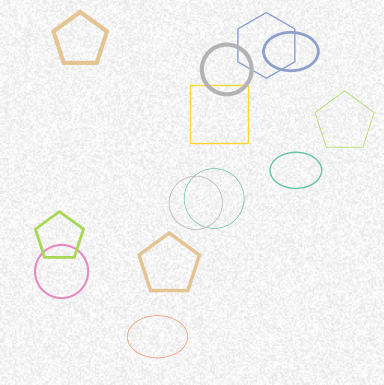[{"shape": "oval", "thickness": 1, "radius": 0.34, "center": [0.769, 0.558]}, {"shape": "circle", "thickness": 0.5, "radius": 0.39, "center": [0.556, 0.484]}, {"shape": "oval", "thickness": 0.5, "radius": 0.39, "center": [0.409, 0.125]}, {"shape": "oval", "thickness": 2, "radius": 0.36, "center": [0.756, 0.866]}, {"shape": "hexagon", "thickness": 1, "radius": 0.43, "center": [0.692, 0.882]}, {"shape": "circle", "thickness": 1.5, "radius": 0.35, "center": [0.16, 0.295]}, {"shape": "pentagon", "thickness": 0.5, "radius": 0.4, "center": [0.895, 0.683]}, {"shape": "pentagon", "thickness": 2, "radius": 0.33, "center": [0.154, 0.385]}, {"shape": "square", "thickness": 1, "radius": 0.38, "center": [0.568, 0.704]}, {"shape": "pentagon", "thickness": 2.5, "radius": 0.41, "center": [0.44, 0.312]}, {"shape": "pentagon", "thickness": 3, "radius": 0.37, "center": [0.208, 0.896]}, {"shape": "circle", "thickness": 0.5, "radius": 0.35, "center": [0.509, 0.473]}, {"shape": "circle", "thickness": 3, "radius": 0.32, "center": [0.589, 0.82]}]